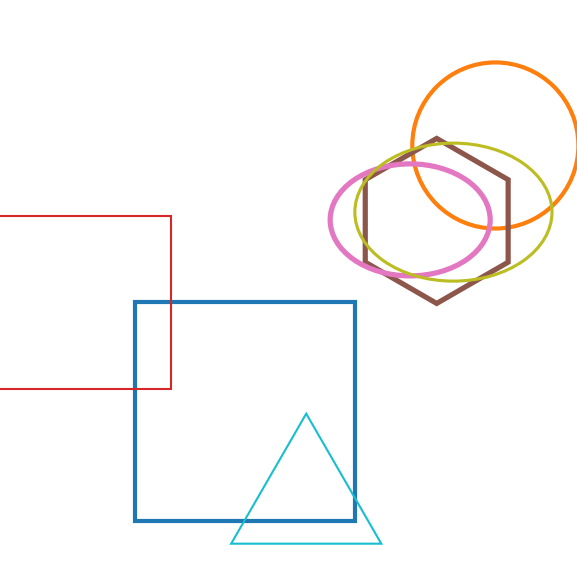[{"shape": "square", "thickness": 2, "radius": 0.95, "center": [0.424, 0.287]}, {"shape": "circle", "thickness": 2, "radius": 0.72, "center": [0.858, 0.747]}, {"shape": "square", "thickness": 1, "radius": 0.75, "center": [0.145, 0.476]}, {"shape": "hexagon", "thickness": 2.5, "radius": 0.71, "center": [0.756, 0.617]}, {"shape": "oval", "thickness": 2.5, "radius": 0.69, "center": [0.71, 0.618]}, {"shape": "oval", "thickness": 1.5, "radius": 0.85, "center": [0.785, 0.632]}, {"shape": "triangle", "thickness": 1, "radius": 0.75, "center": [0.53, 0.133]}]